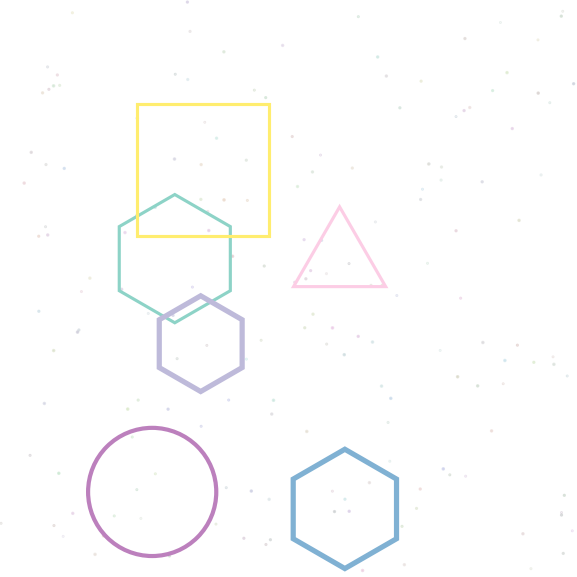[{"shape": "hexagon", "thickness": 1.5, "radius": 0.56, "center": [0.303, 0.551]}, {"shape": "hexagon", "thickness": 2.5, "radius": 0.41, "center": [0.348, 0.404]}, {"shape": "hexagon", "thickness": 2.5, "radius": 0.52, "center": [0.597, 0.118]}, {"shape": "triangle", "thickness": 1.5, "radius": 0.46, "center": [0.588, 0.549]}, {"shape": "circle", "thickness": 2, "radius": 0.55, "center": [0.264, 0.147]}, {"shape": "square", "thickness": 1.5, "radius": 0.57, "center": [0.352, 0.704]}]